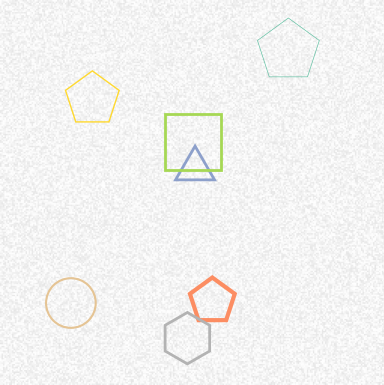[{"shape": "pentagon", "thickness": 0.5, "radius": 0.42, "center": [0.749, 0.869]}, {"shape": "pentagon", "thickness": 3, "radius": 0.31, "center": [0.552, 0.218]}, {"shape": "triangle", "thickness": 2, "radius": 0.29, "center": [0.507, 0.562]}, {"shape": "square", "thickness": 2, "radius": 0.36, "center": [0.5, 0.63]}, {"shape": "pentagon", "thickness": 1, "radius": 0.37, "center": [0.24, 0.743]}, {"shape": "circle", "thickness": 1.5, "radius": 0.32, "center": [0.184, 0.213]}, {"shape": "hexagon", "thickness": 2, "radius": 0.33, "center": [0.487, 0.122]}]